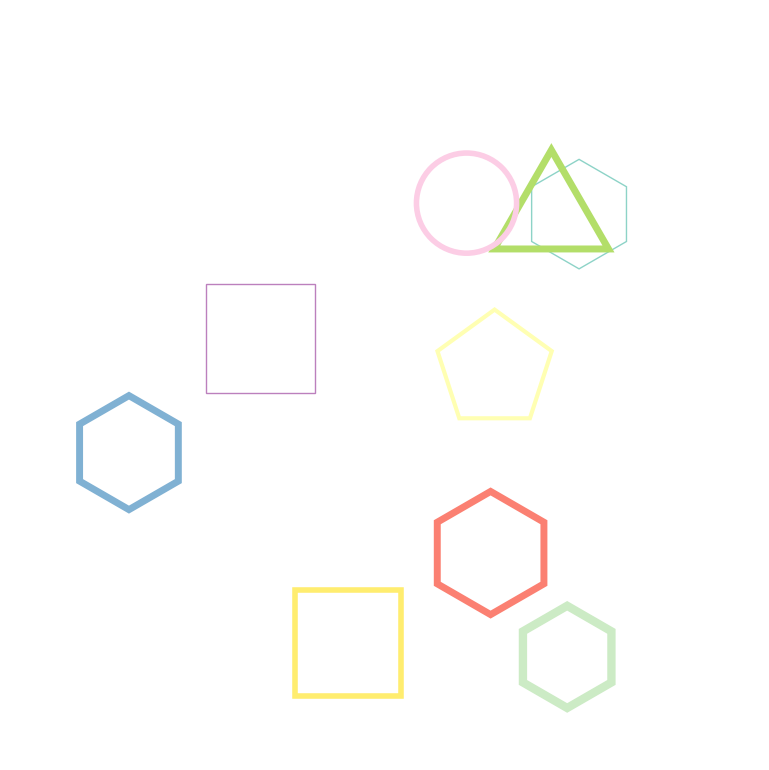[{"shape": "hexagon", "thickness": 0.5, "radius": 0.36, "center": [0.752, 0.722]}, {"shape": "pentagon", "thickness": 1.5, "radius": 0.39, "center": [0.642, 0.52]}, {"shape": "hexagon", "thickness": 2.5, "radius": 0.4, "center": [0.637, 0.282]}, {"shape": "hexagon", "thickness": 2.5, "radius": 0.37, "center": [0.167, 0.412]}, {"shape": "triangle", "thickness": 2.5, "radius": 0.43, "center": [0.716, 0.719]}, {"shape": "circle", "thickness": 2, "radius": 0.33, "center": [0.606, 0.736]}, {"shape": "square", "thickness": 0.5, "radius": 0.35, "center": [0.339, 0.56]}, {"shape": "hexagon", "thickness": 3, "radius": 0.33, "center": [0.737, 0.147]}, {"shape": "square", "thickness": 2, "radius": 0.35, "center": [0.452, 0.165]}]